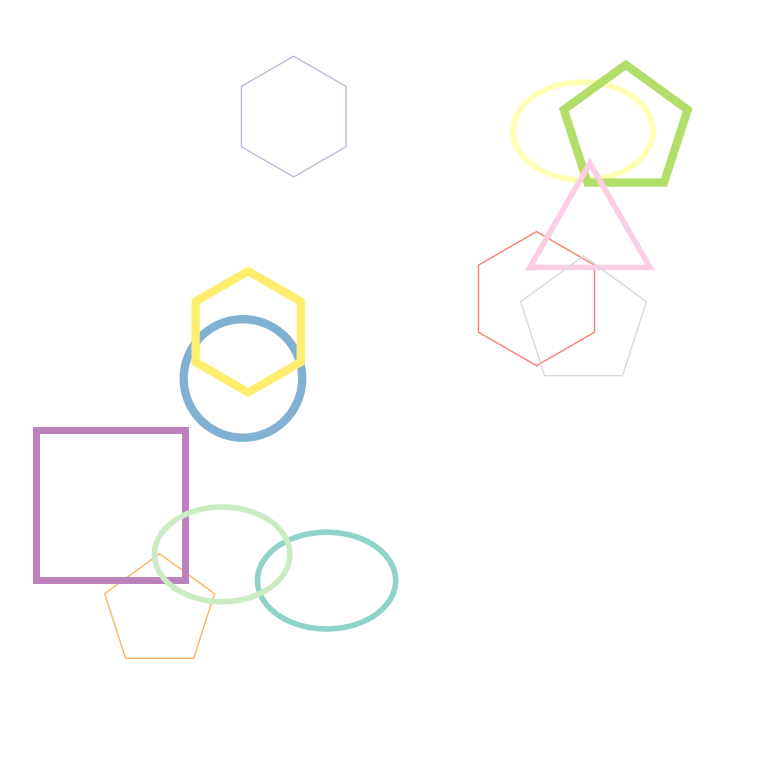[{"shape": "oval", "thickness": 2, "radius": 0.45, "center": [0.424, 0.246]}, {"shape": "oval", "thickness": 2, "radius": 0.45, "center": [0.757, 0.83]}, {"shape": "hexagon", "thickness": 0.5, "radius": 0.39, "center": [0.381, 0.849]}, {"shape": "hexagon", "thickness": 0.5, "radius": 0.44, "center": [0.697, 0.612]}, {"shape": "circle", "thickness": 3, "radius": 0.38, "center": [0.316, 0.508]}, {"shape": "pentagon", "thickness": 0.5, "radius": 0.38, "center": [0.207, 0.206]}, {"shape": "pentagon", "thickness": 3, "radius": 0.42, "center": [0.813, 0.831]}, {"shape": "triangle", "thickness": 2, "radius": 0.45, "center": [0.766, 0.698]}, {"shape": "pentagon", "thickness": 0.5, "radius": 0.43, "center": [0.758, 0.582]}, {"shape": "square", "thickness": 2.5, "radius": 0.49, "center": [0.144, 0.344]}, {"shape": "oval", "thickness": 2, "radius": 0.44, "center": [0.288, 0.28]}, {"shape": "hexagon", "thickness": 3, "radius": 0.39, "center": [0.322, 0.569]}]